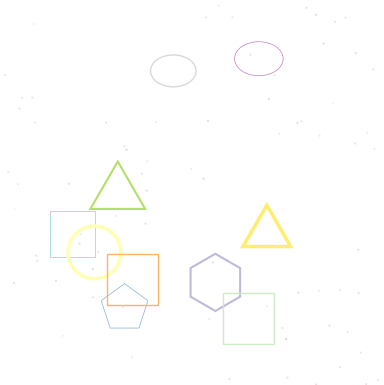[{"shape": "square", "thickness": 0.5, "radius": 0.3, "center": [0.188, 0.392]}, {"shape": "circle", "thickness": 2.5, "radius": 0.34, "center": [0.245, 0.344]}, {"shape": "hexagon", "thickness": 1.5, "radius": 0.37, "center": [0.559, 0.267]}, {"shape": "pentagon", "thickness": 0.5, "radius": 0.32, "center": [0.324, 0.199]}, {"shape": "square", "thickness": 1, "radius": 0.33, "center": [0.344, 0.273]}, {"shape": "triangle", "thickness": 1.5, "radius": 0.41, "center": [0.306, 0.498]}, {"shape": "oval", "thickness": 1, "radius": 0.3, "center": [0.45, 0.816]}, {"shape": "oval", "thickness": 0.5, "radius": 0.32, "center": [0.672, 0.847]}, {"shape": "square", "thickness": 1, "radius": 0.33, "center": [0.646, 0.172]}, {"shape": "triangle", "thickness": 2.5, "radius": 0.36, "center": [0.693, 0.395]}]